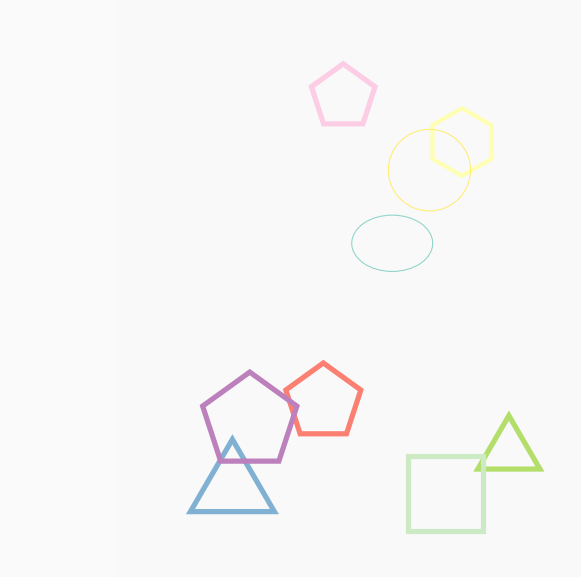[{"shape": "oval", "thickness": 0.5, "radius": 0.35, "center": [0.675, 0.578]}, {"shape": "hexagon", "thickness": 2, "radius": 0.29, "center": [0.795, 0.753]}, {"shape": "pentagon", "thickness": 2.5, "radius": 0.34, "center": [0.556, 0.303]}, {"shape": "triangle", "thickness": 2.5, "radius": 0.42, "center": [0.4, 0.155]}, {"shape": "triangle", "thickness": 2.5, "radius": 0.31, "center": [0.875, 0.218]}, {"shape": "pentagon", "thickness": 2.5, "radius": 0.29, "center": [0.591, 0.831]}, {"shape": "pentagon", "thickness": 2.5, "radius": 0.43, "center": [0.43, 0.27]}, {"shape": "square", "thickness": 2.5, "radius": 0.33, "center": [0.766, 0.144]}, {"shape": "circle", "thickness": 0.5, "radius": 0.35, "center": [0.739, 0.705]}]